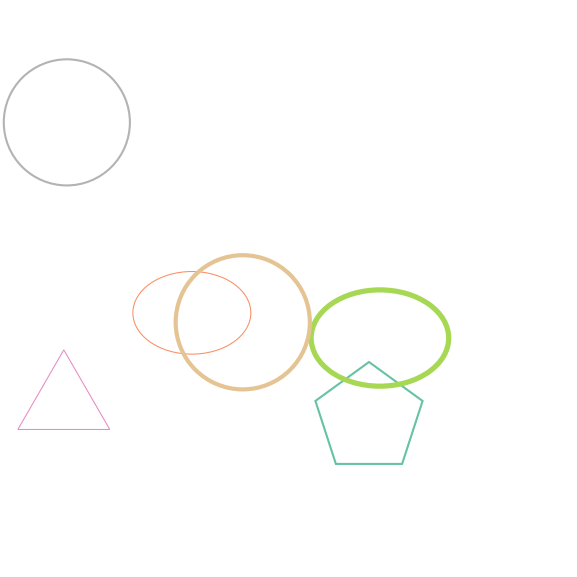[{"shape": "pentagon", "thickness": 1, "radius": 0.49, "center": [0.639, 0.275]}, {"shape": "oval", "thickness": 0.5, "radius": 0.51, "center": [0.332, 0.457]}, {"shape": "triangle", "thickness": 0.5, "radius": 0.46, "center": [0.11, 0.301]}, {"shape": "oval", "thickness": 2.5, "radius": 0.6, "center": [0.658, 0.414]}, {"shape": "circle", "thickness": 2, "radius": 0.58, "center": [0.42, 0.441]}, {"shape": "circle", "thickness": 1, "radius": 0.55, "center": [0.116, 0.787]}]